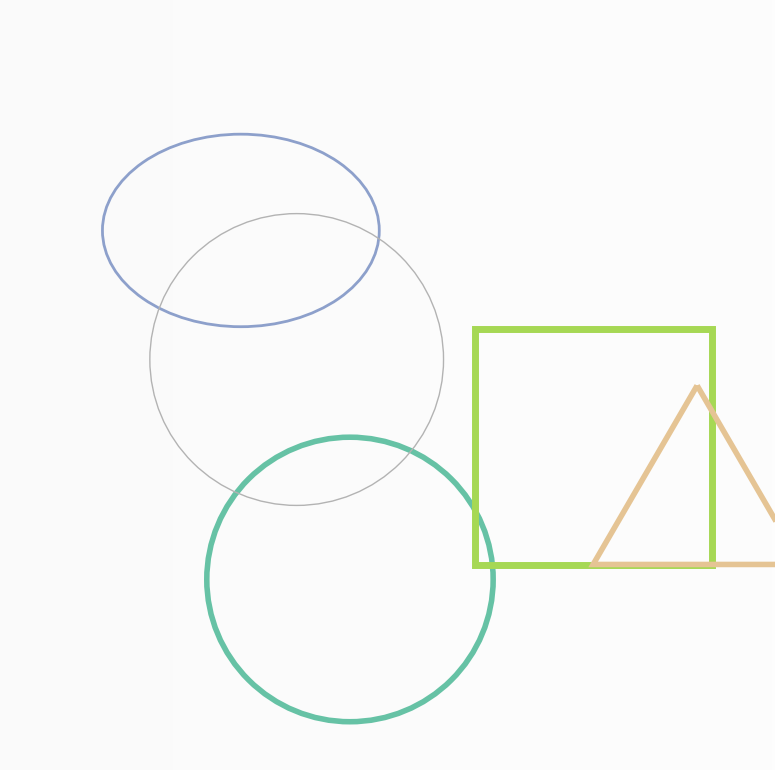[{"shape": "circle", "thickness": 2, "radius": 0.92, "center": [0.452, 0.247]}, {"shape": "oval", "thickness": 1, "radius": 0.89, "center": [0.311, 0.701]}, {"shape": "square", "thickness": 2.5, "radius": 0.77, "center": [0.766, 0.42]}, {"shape": "triangle", "thickness": 2, "radius": 0.77, "center": [0.899, 0.344]}, {"shape": "circle", "thickness": 0.5, "radius": 0.95, "center": [0.383, 0.533]}]